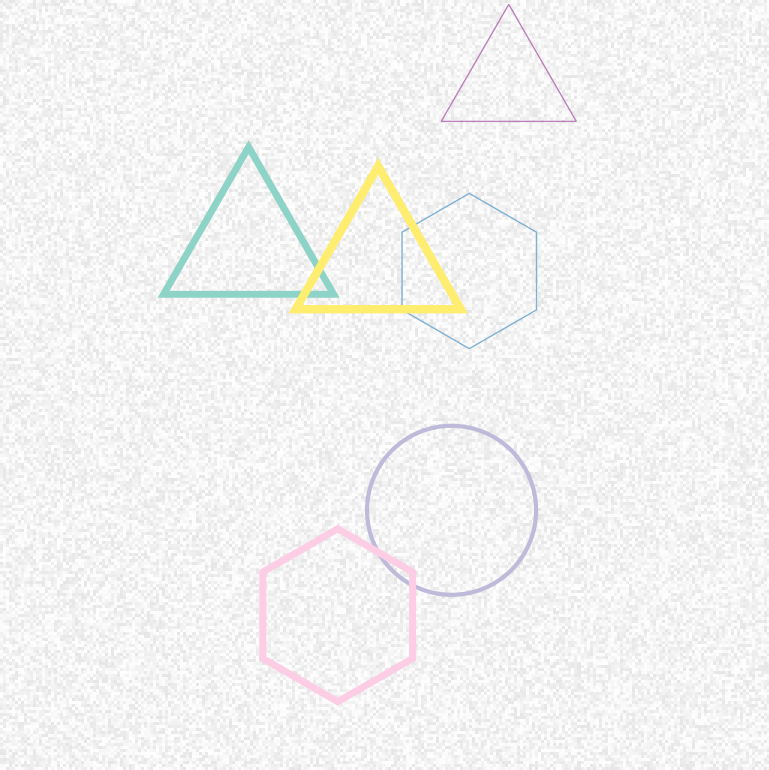[{"shape": "triangle", "thickness": 2.5, "radius": 0.64, "center": [0.323, 0.682]}, {"shape": "circle", "thickness": 1.5, "radius": 0.55, "center": [0.586, 0.337]}, {"shape": "hexagon", "thickness": 0.5, "radius": 0.5, "center": [0.609, 0.648]}, {"shape": "hexagon", "thickness": 2.5, "radius": 0.56, "center": [0.439, 0.201]}, {"shape": "triangle", "thickness": 0.5, "radius": 0.51, "center": [0.661, 0.893]}, {"shape": "triangle", "thickness": 3, "radius": 0.62, "center": [0.491, 0.66]}]